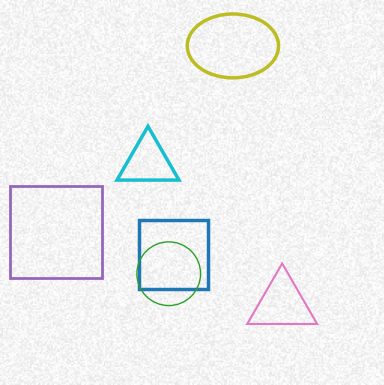[{"shape": "square", "thickness": 2.5, "radius": 0.45, "center": [0.452, 0.339]}, {"shape": "circle", "thickness": 1, "radius": 0.41, "center": [0.438, 0.289]}, {"shape": "square", "thickness": 2, "radius": 0.6, "center": [0.145, 0.397]}, {"shape": "triangle", "thickness": 1.5, "radius": 0.52, "center": [0.733, 0.211]}, {"shape": "oval", "thickness": 2.5, "radius": 0.59, "center": [0.605, 0.881]}, {"shape": "triangle", "thickness": 2.5, "radius": 0.46, "center": [0.384, 0.579]}]